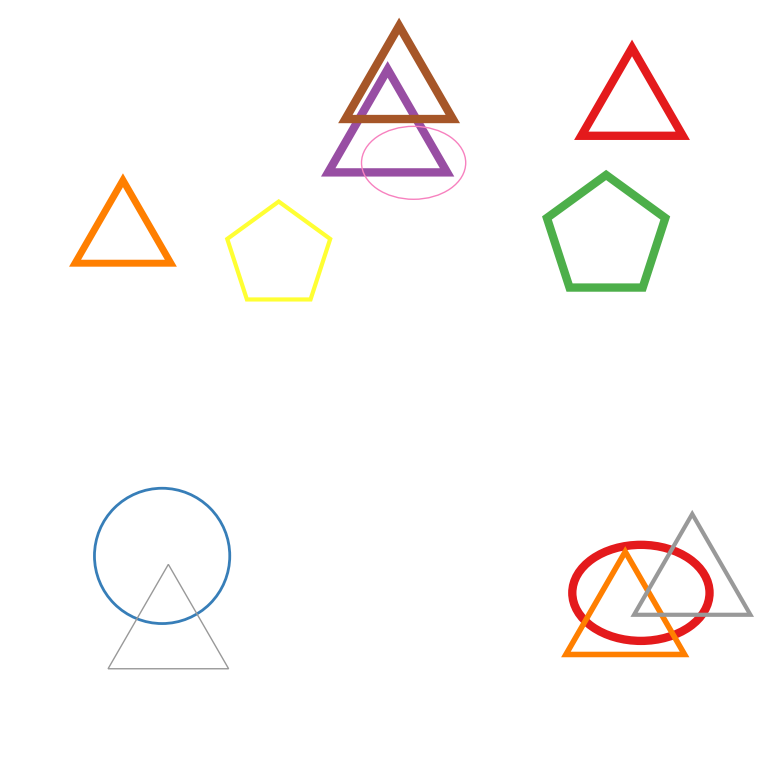[{"shape": "triangle", "thickness": 3, "radius": 0.38, "center": [0.821, 0.862]}, {"shape": "oval", "thickness": 3, "radius": 0.45, "center": [0.832, 0.23]}, {"shape": "circle", "thickness": 1, "radius": 0.44, "center": [0.211, 0.278]}, {"shape": "pentagon", "thickness": 3, "radius": 0.4, "center": [0.787, 0.692]}, {"shape": "triangle", "thickness": 3, "radius": 0.45, "center": [0.503, 0.821]}, {"shape": "triangle", "thickness": 2, "radius": 0.44, "center": [0.812, 0.195]}, {"shape": "triangle", "thickness": 2.5, "radius": 0.36, "center": [0.16, 0.694]}, {"shape": "pentagon", "thickness": 1.5, "radius": 0.35, "center": [0.362, 0.668]}, {"shape": "triangle", "thickness": 3, "radius": 0.4, "center": [0.518, 0.886]}, {"shape": "oval", "thickness": 0.5, "radius": 0.34, "center": [0.537, 0.789]}, {"shape": "triangle", "thickness": 1.5, "radius": 0.44, "center": [0.899, 0.245]}, {"shape": "triangle", "thickness": 0.5, "radius": 0.45, "center": [0.219, 0.177]}]